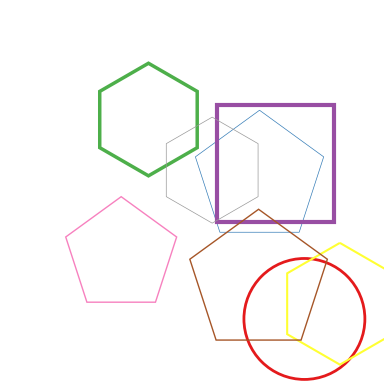[{"shape": "circle", "thickness": 2, "radius": 0.79, "center": [0.791, 0.172]}, {"shape": "pentagon", "thickness": 0.5, "radius": 0.88, "center": [0.674, 0.538]}, {"shape": "hexagon", "thickness": 2.5, "radius": 0.73, "center": [0.386, 0.69]}, {"shape": "square", "thickness": 3, "radius": 0.76, "center": [0.716, 0.576]}, {"shape": "hexagon", "thickness": 1.5, "radius": 0.79, "center": [0.883, 0.211]}, {"shape": "pentagon", "thickness": 1, "radius": 0.94, "center": [0.672, 0.269]}, {"shape": "pentagon", "thickness": 1, "radius": 0.76, "center": [0.315, 0.338]}, {"shape": "hexagon", "thickness": 0.5, "radius": 0.69, "center": [0.551, 0.558]}]